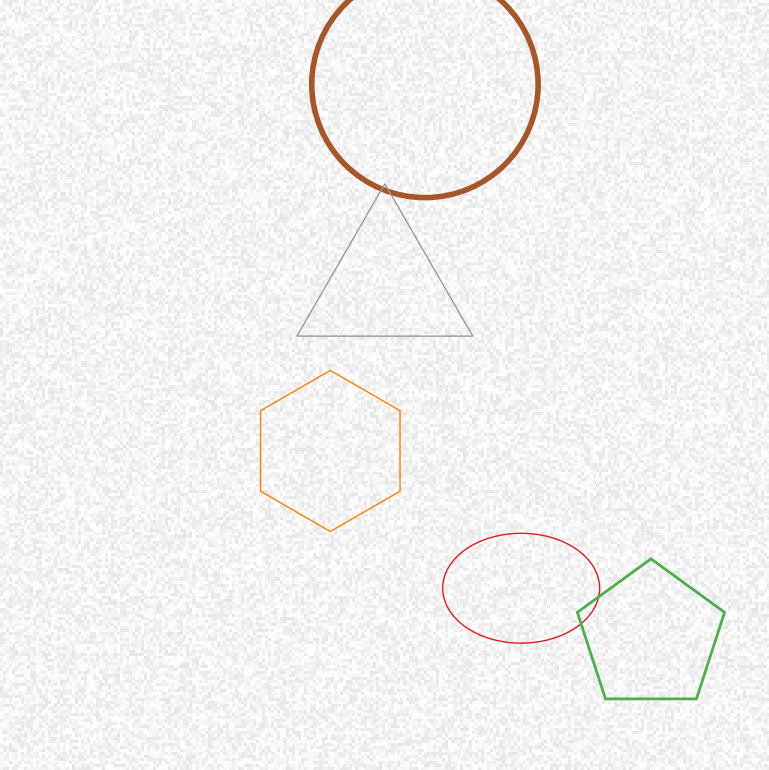[{"shape": "oval", "thickness": 0.5, "radius": 0.51, "center": [0.677, 0.236]}, {"shape": "pentagon", "thickness": 1, "radius": 0.5, "center": [0.845, 0.174]}, {"shape": "hexagon", "thickness": 0.5, "radius": 0.52, "center": [0.429, 0.414]}, {"shape": "circle", "thickness": 2, "radius": 0.74, "center": [0.552, 0.89]}, {"shape": "triangle", "thickness": 0.5, "radius": 0.66, "center": [0.5, 0.629]}]